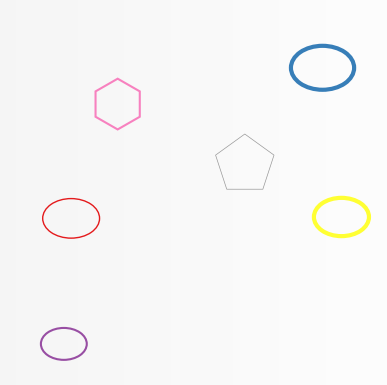[{"shape": "oval", "thickness": 1, "radius": 0.37, "center": [0.184, 0.433]}, {"shape": "oval", "thickness": 3, "radius": 0.41, "center": [0.832, 0.824]}, {"shape": "oval", "thickness": 1.5, "radius": 0.3, "center": [0.165, 0.107]}, {"shape": "oval", "thickness": 3, "radius": 0.36, "center": [0.881, 0.436]}, {"shape": "hexagon", "thickness": 1.5, "radius": 0.33, "center": [0.304, 0.73]}, {"shape": "pentagon", "thickness": 0.5, "radius": 0.4, "center": [0.632, 0.573]}]